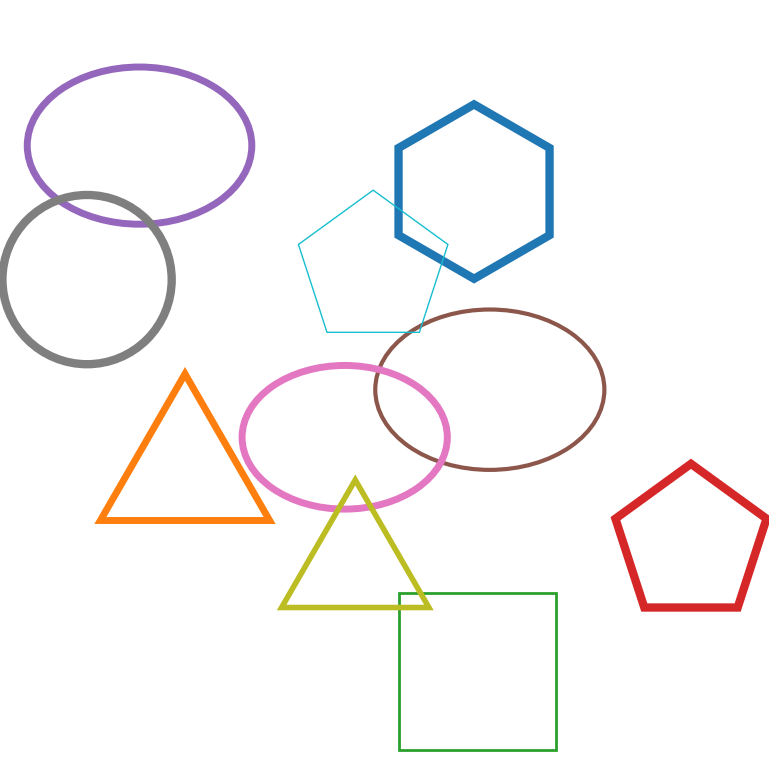[{"shape": "hexagon", "thickness": 3, "radius": 0.57, "center": [0.616, 0.751]}, {"shape": "triangle", "thickness": 2.5, "radius": 0.63, "center": [0.24, 0.387]}, {"shape": "square", "thickness": 1, "radius": 0.51, "center": [0.62, 0.128]}, {"shape": "pentagon", "thickness": 3, "radius": 0.52, "center": [0.897, 0.294]}, {"shape": "oval", "thickness": 2.5, "radius": 0.73, "center": [0.181, 0.811]}, {"shape": "oval", "thickness": 1.5, "radius": 0.74, "center": [0.636, 0.494]}, {"shape": "oval", "thickness": 2.5, "radius": 0.67, "center": [0.448, 0.432]}, {"shape": "circle", "thickness": 3, "radius": 0.55, "center": [0.113, 0.637]}, {"shape": "triangle", "thickness": 2, "radius": 0.55, "center": [0.461, 0.266]}, {"shape": "pentagon", "thickness": 0.5, "radius": 0.51, "center": [0.485, 0.651]}]